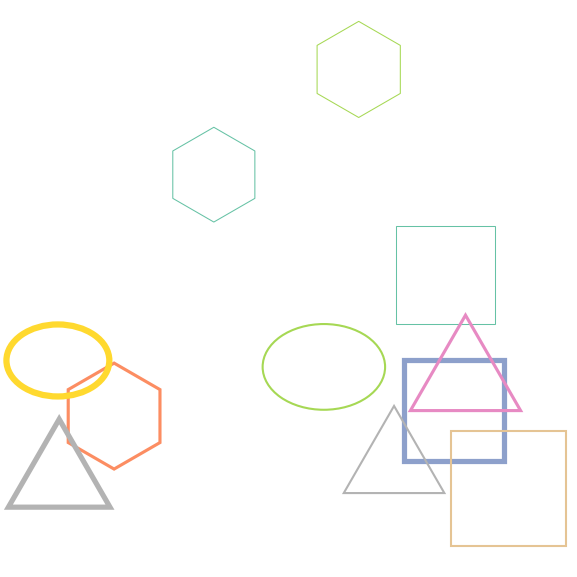[{"shape": "hexagon", "thickness": 0.5, "radius": 0.41, "center": [0.37, 0.697]}, {"shape": "square", "thickness": 0.5, "radius": 0.43, "center": [0.771, 0.522]}, {"shape": "hexagon", "thickness": 1.5, "radius": 0.46, "center": [0.198, 0.279]}, {"shape": "square", "thickness": 2.5, "radius": 0.44, "center": [0.786, 0.288]}, {"shape": "triangle", "thickness": 1.5, "radius": 0.55, "center": [0.806, 0.343]}, {"shape": "oval", "thickness": 1, "radius": 0.53, "center": [0.561, 0.364]}, {"shape": "hexagon", "thickness": 0.5, "radius": 0.42, "center": [0.621, 0.879]}, {"shape": "oval", "thickness": 3, "radius": 0.45, "center": [0.1, 0.375]}, {"shape": "square", "thickness": 1, "radius": 0.5, "center": [0.881, 0.153]}, {"shape": "triangle", "thickness": 1, "radius": 0.5, "center": [0.682, 0.196]}, {"shape": "triangle", "thickness": 2.5, "radius": 0.51, "center": [0.102, 0.172]}]